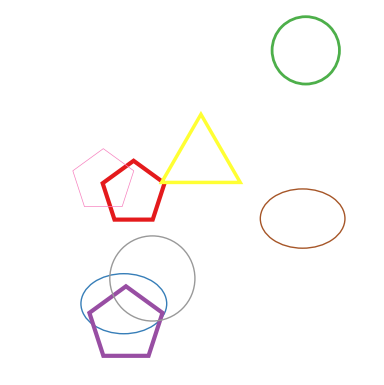[{"shape": "pentagon", "thickness": 3, "radius": 0.42, "center": [0.347, 0.498]}, {"shape": "oval", "thickness": 1, "radius": 0.56, "center": [0.322, 0.211]}, {"shape": "circle", "thickness": 2, "radius": 0.44, "center": [0.794, 0.869]}, {"shape": "pentagon", "thickness": 3, "radius": 0.5, "center": [0.327, 0.157]}, {"shape": "triangle", "thickness": 2.5, "radius": 0.59, "center": [0.522, 0.585]}, {"shape": "oval", "thickness": 1, "radius": 0.55, "center": [0.786, 0.432]}, {"shape": "pentagon", "thickness": 0.5, "radius": 0.42, "center": [0.268, 0.531]}, {"shape": "circle", "thickness": 1, "radius": 0.55, "center": [0.396, 0.277]}]